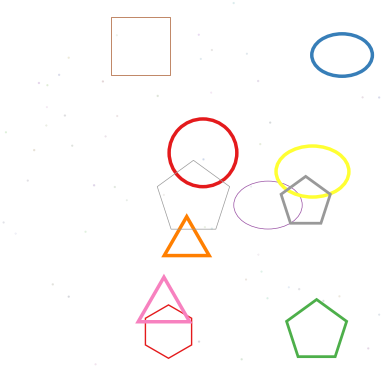[{"shape": "hexagon", "thickness": 1, "radius": 0.35, "center": [0.438, 0.139]}, {"shape": "circle", "thickness": 2.5, "radius": 0.44, "center": [0.527, 0.603]}, {"shape": "oval", "thickness": 2.5, "radius": 0.39, "center": [0.889, 0.857]}, {"shape": "pentagon", "thickness": 2, "radius": 0.41, "center": [0.822, 0.14]}, {"shape": "oval", "thickness": 0.5, "radius": 0.44, "center": [0.696, 0.467]}, {"shape": "triangle", "thickness": 2.5, "radius": 0.34, "center": [0.485, 0.37]}, {"shape": "oval", "thickness": 2.5, "radius": 0.47, "center": [0.812, 0.554]}, {"shape": "square", "thickness": 0.5, "radius": 0.38, "center": [0.364, 0.881]}, {"shape": "triangle", "thickness": 2.5, "radius": 0.39, "center": [0.426, 0.203]}, {"shape": "pentagon", "thickness": 2, "radius": 0.34, "center": [0.794, 0.475]}, {"shape": "pentagon", "thickness": 0.5, "radius": 0.49, "center": [0.502, 0.485]}]